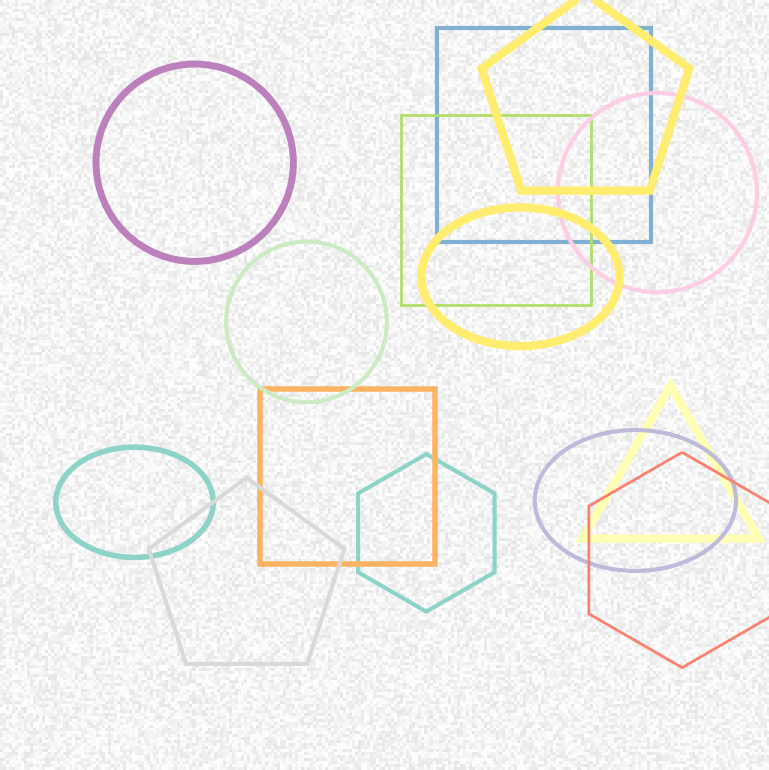[{"shape": "oval", "thickness": 2, "radius": 0.51, "center": [0.175, 0.348]}, {"shape": "hexagon", "thickness": 1.5, "radius": 0.51, "center": [0.554, 0.308]}, {"shape": "triangle", "thickness": 3, "radius": 0.66, "center": [0.871, 0.367]}, {"shape": "oval", "thickness": 1.5, "radius": 0.65, "center": [0.825, 0.35]}, {"shape": "hexagon", "thickness": 1, "radius": 0.7, "center": [0.886, 0.273]}, {"shape": "square", "thickness": 1.5, "radius": 0.69, "center": [0.707, 0.825]}, {"shape": "square", "thickness": 2, "radius": 0.57, "center": [0.452, 0.382]}, {"shape": "square", "thickness": 1, "radius": 0.62, "center": [0.644, 0.727]}, {"shape": "circle", "thickness": 1.5, "radius": 0.65, "center": [0.854, 0.75]}, {"shape": "pentagon", "thickness": 1.5, "radius": 0.67, "center": [0.32, 0.246]}, {"shape": "circle", "thickness": 2.5, "radius": 0.64, "center": [0.253, 0.789]}, {"shape": "circle", "thickness": 1.5, "radius": 0.52, "center": [0.398, 0.582]}, {"shape": "pentagon", "thickness": 3, "radius": 0.71, "center": [0.76, 0.867]}, {"shape": "oval", "thickness": 3, "radius": 0.64, "center": [0.676, 0.641]}]